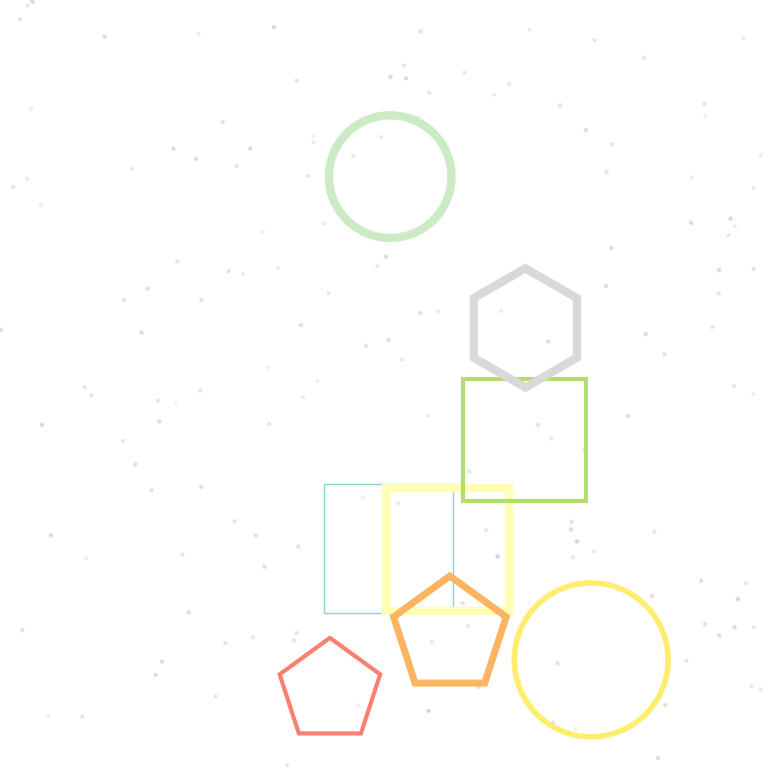[{"shape": "square", "thickness": 0.5, "radius": 0.42, "center": [0.505, 0.288]}, {"shape": "square", "thickness": 3, "radius": 0.4, "center": [0.582, 0.286]}, {"shape": "pentagon", "thickness": 1.5, "radius": 0.34, "center": [0.428, 0.103]}, {"shape": "pentagon", "thickness": 2.5, "radius": 0.38, "center": [0.584, 0.175]}, {"shape": "square", "thickness": 1.5, "radius": 0.4, "center": [0.681, 0.428]}, {"shape": "hexagon", "thickness": 3, "radius": 0.39, "center": [0.682, 0.574]}, {"shape": "circle", "thickness": 3, "radius": 0.4, "center": [0.507, 0.771]}, {"shape": "circle", "thickness": 2, "radius": 0.5, "center": [0.768, 0.143]}]